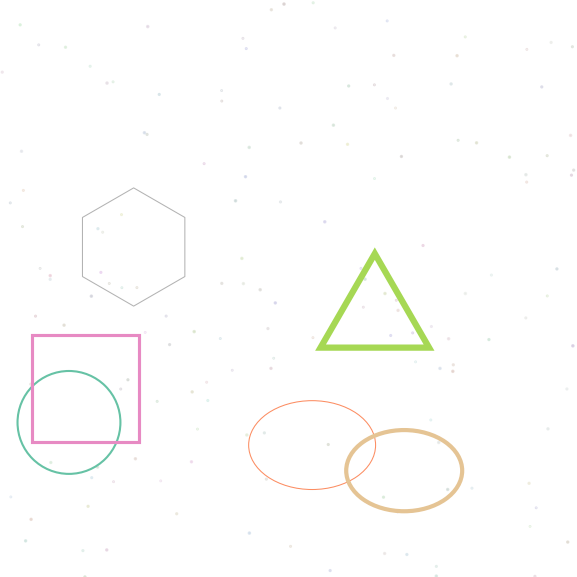[{"shape": "circle", "thickness": 1, "radius": 0.45, "center": [0.119, 0.268]}, {"shape": "oval", "thickness": 0.5, "radius": 0.55, "center": [0.54, 0.228]}, {"shape": "square", "thickness": 1.5, "radius": 0.46, "center": [0.148, 0.326]}, {"shape": "triangle", "thickness": 3, "radius": 0.54, "center": [0.649, 0.451]}, {"shape": "oval", "thickness": 2, "radius": 0.5, "center": [0.7, 0.184]}, {"shape": "hexagon", "thickness": 0.5, "radius": 0.51, "center": [0.231, 0.571]}]